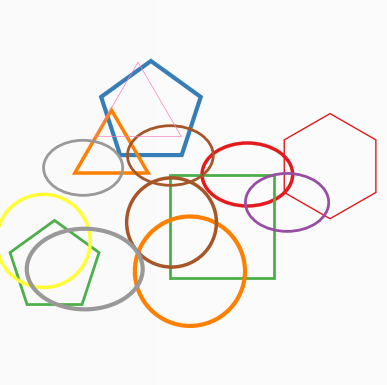[{"shape": "hexagon", "thickness": 1, "radius": 0.68, "center": [0.852, 0.568]}, {"shape": "oval", "thickness": 2.5, "radius": 0.58, "center": [0.638, 0.547]}, {"shape": "pentagon", "thickness": 3, "radius": 0.68, "center": [0.389, 0.707]}, {"shape": "square", "thickness": 2, "radius": 0.67, "center": [0.573, 0.411]}, {"shape": "pentagon", "thickness": 2, "radius": 0.6, "center": [0.141, 0.307]}, {"shape": "oval", "thickness": 2, "radius": 0.54, "center": [0.741, 0.474]}, {"shape": "circle", "thickness": 3, "radius": 0.71, "center": [0.49, 0.296]}, {"shape": "triangle", "thickness": 2.5, "radius": 0.55, "center": [0.288, 0.605]}, {"shape": "circle", "thickness": 2.5, "radius": 0.6, "center": [0.112, 0.374]}, {"shape": "oval", "thickness": 2, "radius": 0.55, "center": [0.44, 0.596]}, {"shape": "circle", "thickness": 2.5, "radius": 0.58, "center": [0.443, 0.422]}, {"shape": "triangle", "thickness": 0.5, "radius": 0.64, "center": [0.356, 0.71]}, {"shape": "oval", "thickness": 2, "radius": 0.51, "center": [0.215, 0.564]}, {"shape": "oval", "thickness": 3, "radius": 0.75, "center": [0.219, 0.301]}]